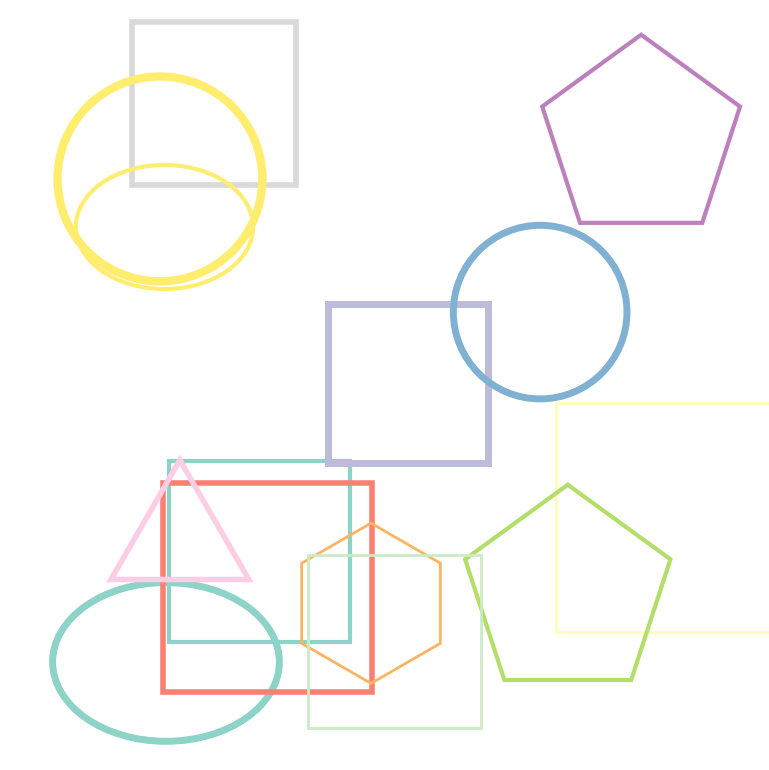[{"shape": "oval", "thickness": 2.5, "radius": 0.74, "center": [0.216, 0.14]}, {"shape": "square", "thickness": 1.5, "radius": 0.59, "center": [0.337, 0.284]}, {"shape": "square", "thickness": 1, "radius": 0.75, "center": [0.871, 0.328]}, {"shape": "square", "thickness": 2.5, "radius": 0.52, "center": [0.53, 0.502]}, {"shape": "square", "thickness": 2, "radius": 0.68, "center": [0.348, 0.237]}, {"shape": "circle", "thickness": 2.5, "radius": 0.56, "center": [0.701, 0.595]}, {"shape": "hexagon", "thickness": 1, "radius": 0.52, "center": [0.482, 0.217]}, {"shape": "pentagon", "thickness": 1.5, "radius": 0.7, "center": [0.737, 0.23]}, {"shape": "triangle", "thickness": 2, "radius": 0.52, "center": [0.234, 0.299]}, {"shape": "square", "thickness": 2, "radius": 0.53, "center": [0.278, 0.866]}, {"shape": "pentagon", "thickness": 1.5, "radius": 0.68, "center": [0.833, 0.82]}, {"shape": "square", "thickness": 1, "radius": 0.56, "center": [0.513, 0.167]}, {"shape": "oval", "thickness": 1.5, "radius": 0.58, "center": [0.214, 0.705]}, {"shape": "circle", "thickness": 3, "radius": 0.67, "center": [0.208, 0.768]}]